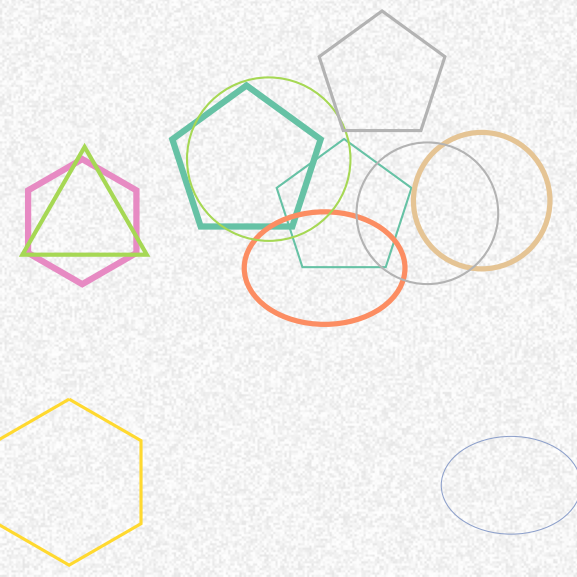[{"shape": "pentagon", "thickness": 3, "radius": 0.68, "center": [0.427, 0.716]}, {"shape": "pentagon", "thickness": 1, "radius": 0.61, "center": [0.596, 0.636]}, {"shape": "oval", "thickness": 2.5, "radius": 0.7, "center": [0.562, 0.535]}, {"shape": "oval", "thickness": 0.5, "radius": 0.6, "center": [0.885, 0.159]}, {"shape": "hexagon", "thickness": 3, "radius": 0.54, "center": [0.142, 0.615]}, {"shape": "triangle", "thickness": 2, "radius": 0.62, "center": [0.146, 0.62]}, {"shape": "circle", "thickness": 1, "radius": 0.71, "center": [0.465, 0.724]}, {"shape": "hexagon", "thickness": 1.5, "radius": 0.72, "center": [0.12, 0.164]}, {"shape": "circle", "thickness": 2.5, "radius": 0.59, "center": [0.834, 0.652]}, {"shape": "circle", "thickness": 1, "radius": 0.61, "center": [0.74, 0.63]}, {"shape": "pentagon", "thickness": 1.5, "radius": 0.57, "center": [0.662, 0.866]}]